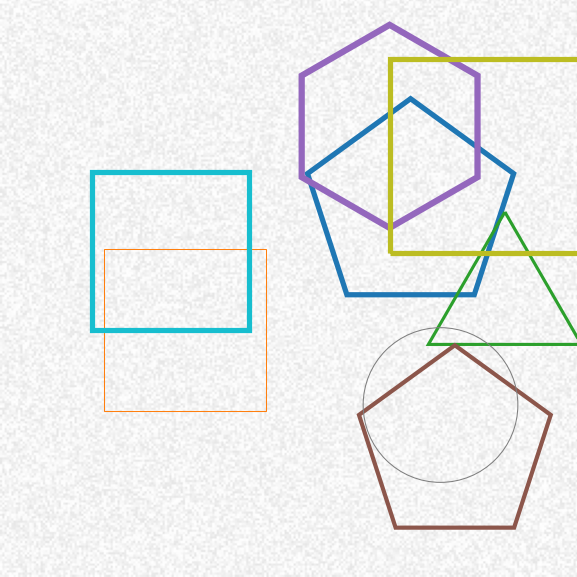[{"shape": "pentagon", "thickness": 2.5, "radius": 0.94, "center": [0.711, 0.641]}, {"shape": "square", "thickness": 0.5, "radius": 0.7, "center": [0.321, 0.428]}, {"shape": "triangle", "thickness": 1.5, "radius": 0.76, "center": [0.874, 0.479]}, {"shape": "hexagon", "thickness": 3, "radius": 0.88, "center": [0.675, 0.78]}, {"shape": "pentagon", "thickness": 2, "radius": 0.87, "center": [0.788, 0.227]}, {"shape": "circle", "thickness": 0.5, "radius": 0.67, "center": [0.763, 0.298]}, {"shape": "square", "thickness": 2.5, "radius": 0.84, "center": [0.844, 0.729]}, {"shape": "square", "thickness": 2.5, "radius": 0.68, "center": [0.295, 0.565]}]